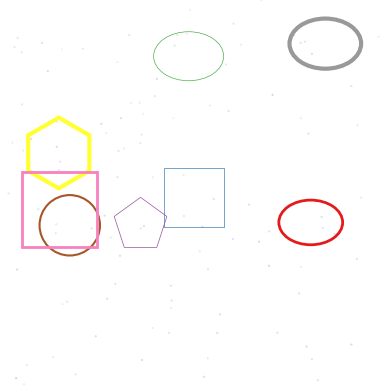[{"shape": "oval", "thickness": 2, "radius": 0.41, "center": [0.807, 0.422]}, {"shape": "square", "thickness": 0.5, "radius": 0.39, "center": [0.504, 0.487]}, {"shape": "oval", "thickness": 0.5, "radius": 0.45, "center": [0.49, 0.854]}, {"shape": "pentagon", "thickness": 0.5, "radius": 0.36, "center": [0.365, 0.416]}, {"shape": "hexagon", "thickness": 3, "radius": 0.46, "center": [0.153, 0.603]}, {"shape": "circle", "thickness": 1.5, "radius": 0.39, "center": [0.181, 0.415]}, {"shape": "square", "thickness": 2, "radius": 0.49, "center": [0.155, 0.457]}, {"shape": "oval", "thickness": 3, "radius": 0.47, "center": [0.845, 0.887]}]